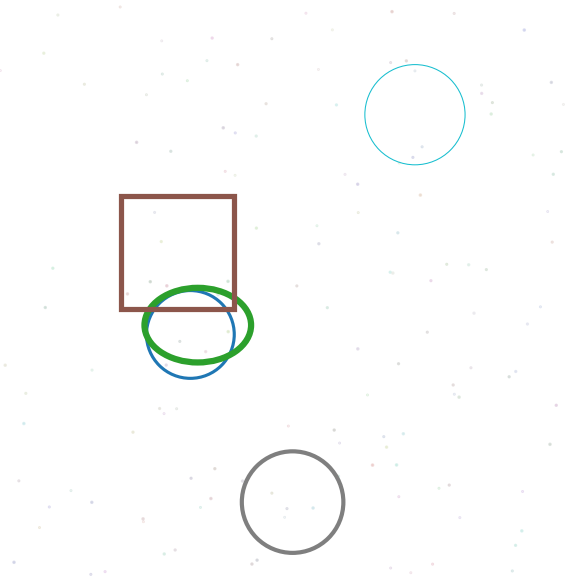[{"shape": "circle", "thickness": 1.5, "radius": 0.38, "center": [0.33, 0.42]}, {"shape": "oval", "thickness": 3, "radius": 0.46, "center": [0.342, 0.436]}, {"shape": "square", "thickness": 2.5, "radius": 0.49, "center": [0.307, 0.562]}, {"shape": "circle", "thickness": 2, "radius": 0.44, "center": [0.507, 0.13]}, {"shape": "circle", "thickness": 0.5, "radius": 0.43, "center": [0.719, 0.801]}]